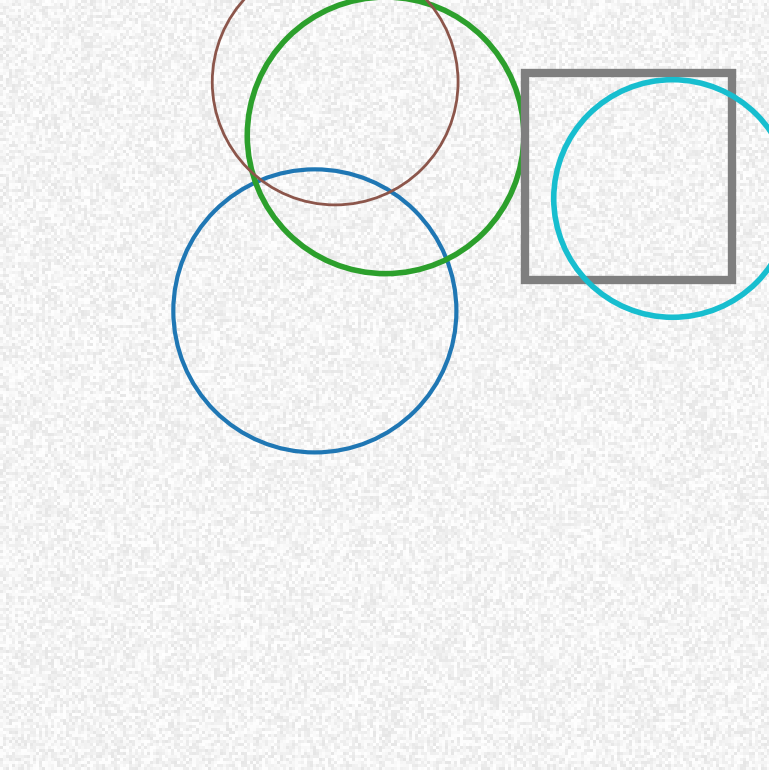[{"shape": "circle", "thickness": 1.5, "radius": 0.92, "center": [0.409, 0.596]}, {"shape": "circle", "thickness": 2, "radius": 0.9, "center": [0.501, 0.824]}, {"shape": "circle", "thickness": 1, "radius": 0.8, "center": [0.435, 0.893]}, {"shape": "square", "thickness": 3, "radius": 0.67, "center": [0.816, 0.771]}, {"shape": "circle", "thickness": 2, "radius": 0.77, "center": [0.873, 0.742]}]